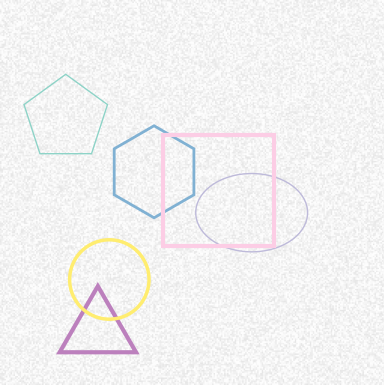[{"shape": "pentagon", "thickness": 1, "radius": 0.57, "center": [0.171, 0.693]}, {"shape": "oval", "thickness": 1, "radius": 0.73, "center": [0.654, 0.448]}, {"shape": "hexagon", "thickness": 2, "radius": 0.6, "center": [0.4, 0.554]}, {"shape": "square", "thickness": 3, "radius": 0.72, "center": [0.568, 0.505]}, {"shape": "triangle", "thickness": 3, "radius": 0.57, "center": [0.254, 0.142]}, {"shape": "circle", "thickness": 2.5, "radius": 0.52, "center": [0.284, 0.274]}]